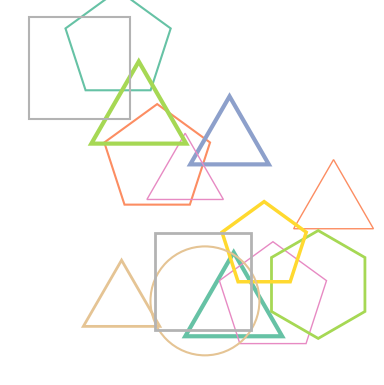[{"shape": "triangle", "thickness": 3, "radius": 0.73, "center": [0.607, 0.199]}, {"shape": "pentagon", "thickness": 1.5, "radius": 0.72, "center": [0.307, 0.882]}, {"shape": "pentagon", "thickness": 1.5, "radius": 0.72, "center": [0.408, 0.585]}, {"shape": "triangle", "thickness": 1, "radius": 0.6, "center": [0.866, 0.466]}, {"shape": "triangle", "thickness": 3, "radius": 0.59, "center": [0.596, 0.632]}, {"shape": "pentagon", "thickness": 1, "radius": 0.73, "center": [0.709, 0.226]}, {"shape": "triangle", "thickness": 1, "radius": 0.57, "center": [0.481, 0.539]}, {"shape": "triangle", "thickness": 3, "radius": 0.71, "center": [0.36, 0.698]}, {"shape": "hexagon", "thickness": 2, "radius": 0.7, "center": [0.827, 0.261]}, {"shape": "pentagon", "thickness": 2.5, "radius": 0.58, "center": [0.686, 0.361]}, {"shape": "triangle", "thickness": 2, "radius": 0.57, "center": [0.316, 0.21]}, {"shape": "circle", "thickness": 1.5, "radius": 0.71, "center": [0.532, 0.219]}, {"shape": "square", "thickness": 2, "radius": 0.63, "center": [0.527, 0.268]}, {"shape": "square", "thickness": 1.5, "radius": 0.66, "center": [0.207, 0.824]}]